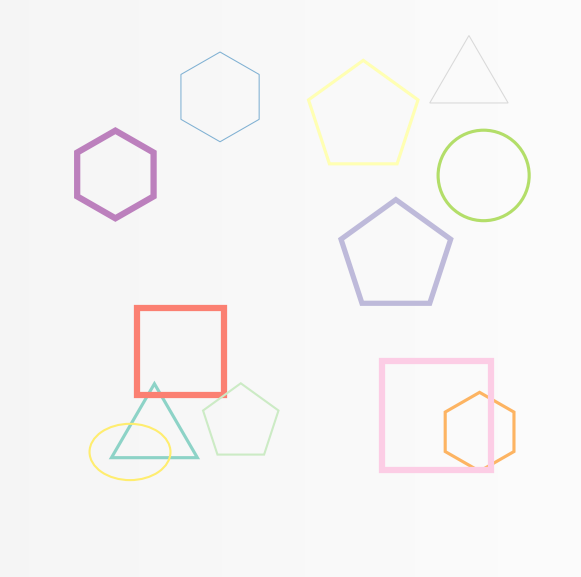[{"shape": "triangle", "thickness": 1.5, "radius": 0.43, "center": [0.266, 0.249]}, {"shape": "pentagon", "thickness": 1.5, "radius": 0.5, "center": [0.625, 0.796]}, {"shape": "pentagon", "thickness": 2.5, "radius": 0.5, "center": [0.681, 0.554]}, {"shape": "square", "thickness": 3, "radius": 0.38, "center": [0.31, 0.39]}, {"shape": "hexagon", "thickness": 0.5, "radius": 0.39, "center": [0.379, 0.831]}, {"shape": "hexagon", "thickness": 1.5, "radius": 0.34, "center": [0.825, 0.251]}, {"shape": "circle", "thickness": 1.5, "radius": 0.39, "center": [0.832, 0.695]}, {"shape": "square", "thickness": 3, "radius": 0.47, "center": [0.751, 0.279]}, {"shape": "triangle", "thickness": 0.5, "radius": 0.39, "center": [0.807, 0.86]}, {"shape": "hexagon", "thickness": 3, "radius": 0.38, "center": [0.199, 0.697]}, {"shape": "pentagon", "thickness": 1, "radius": 0.34, "center": [0.414, 0.267]}, {"shape": "oval", "thickness": 1, "radius": 0.35, "center": [0.224, 0.217]}]